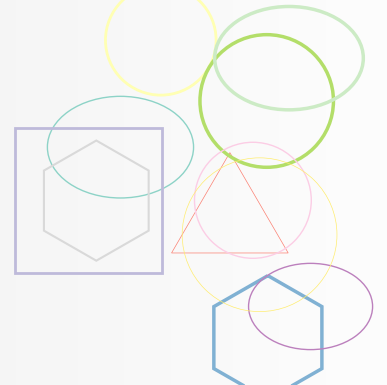[{"shape": "oval", "thickness": 1, "radius": 0.94, "center": [0.311, 0.618]}, {"shape": "circle", "thickness": 2, "radius": 0.71, "center": [0.415, 0.896]}, {"shape": "square", "thickness": 2, "radius": 0.95, "center": [0.229, 0.479]}, {"shape": "triangle", "thickness": 0.5, "radius": 0.87, "center": [0.593, 0.43]}, {"shape": "hexagon", "thickness": 2.5, "radius": 0.8, "center": [0.691, 0.123]}, {"shape": "circle", "thickness": 2.5, "radius": 0.86, "center": [0.688, 0.738]}, {"shape": "circle", "thickness": 1, "radius": 0.75, "center": [0.653, 0.48]}, {"shape": "hexagon", "thickness": 1.5, "radius": 0.78, "center": [0.249, 0.479]}, {"shape": "oval", "thickness": 1, "radius": 0.8, "center": [0.801, 0.204]}, {"shape": "oval", "thickness": 2.5, "radius": 0.96, "center": [0.746, 0.849]}, {"shape": "circle", "thickness": 0.5, "radius": 1.0, "center": [0.67, 0.39]}]